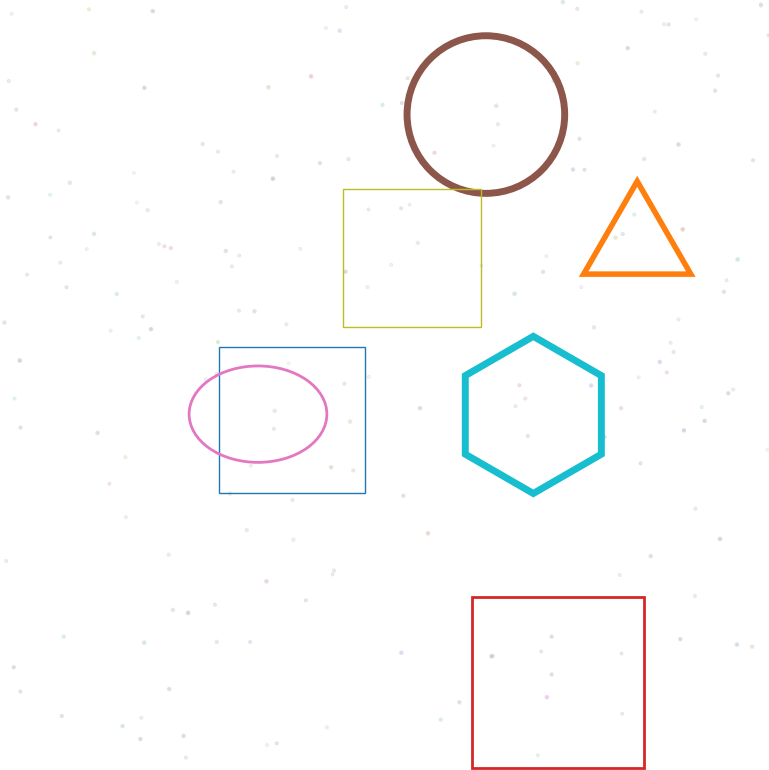[{"shape": "square", "thickness": 0.5, "radius": 0.47, "center": [0.38, 0.455]}, {"shape": "triangle", "thickness": 2, "radius": 0.4, "center": [0.828, 0.684]}, {"shape": "square", "thickness": 1, "radius": 0.56, "center": [0.725, 0.113]}, {"shape": "circle", "thickness": 2.5, "radius": 0.51, "center": [0.631, 0.851]}, {"shape": "oval", "thickness": 1, "radius": 0.45, "center": [0.335, 0.462]}, {"shape": "square", "thickness": 0.5, "radius": 0.45, "center": [0.535, 0.665]}, {"shape": "hexagon", "thickness": 2.5, "radius": 0.51, "center": [0.693, 0.461]}]